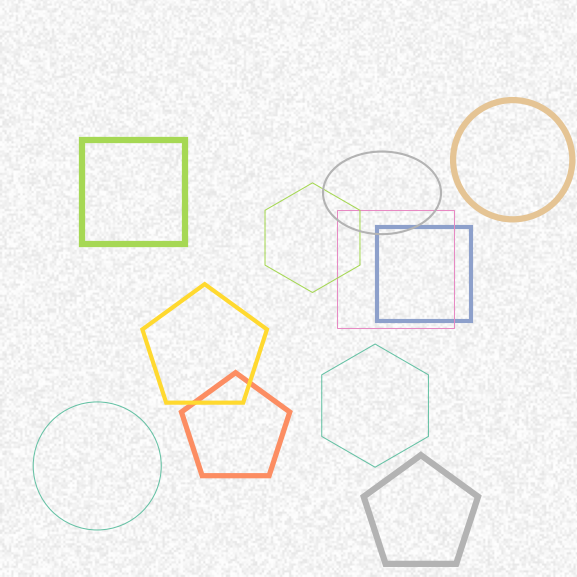[{"shape": "circle", "thickness": 0.5, "radius": 0.55, "center": [0.168, 0.192]}, {"shape": "hexagon", "thickness": 0.5, "radius": 0.53, "center": [0.65, 0.297]}, {"shape": "pentagon", "thickness": 2.5, "radius": 0.49, "center": [0.408, 0.255]}, {"shape": "square", "thickness": 2, "radius": 0.41, "center": [0.734, 0.525]}, {"shape": "square", "thickness": 0.5, "radius": 0.51, "center": [0.685, 0.534]}, {"shape": "hexagon", "thickness": 0.5, "radius": 0.47, "center": [0.541, 0.588]}, {"shape": "square", "thickness": 3, "radius": 0.45, "center": [0.231, 0.666]}, {"shape": "pentagon", "thickness": 2, "radius": 0.57, "center": [0.354, 0.394]}, {"shape": "circle", "thickness": 3, "radius": 0.52, "center": [0.888, 0.723]}, {"shape": "oval", "thickness": 1, "radius": 0.51, "center": [0.661, 0.665]}, {"shape": "pentagon", "thickness": 3, "radius": 0.52, "center": [0.729, 0.107]}]